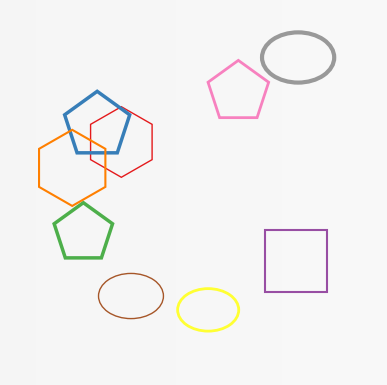[{"shape": "hexagon", "thickness": 1, "radius": 0.46, "center": [0.313, 0.631]}, {"shape": "pentagon", "thickness": 2.5, "radius": 0.44, "center": [0.251, 0.674]}, {"shape": "pentagon", "thickness": 2.5, "radius": 0.4, "center": [0.215, 0.394]}, {"shape": "square", "thickness": 1.5, "radius": 0.4, "center": [0.765, 0.322]}, {"shape": "hexagon", "thickness": 1.5, "radius": 0.49, "center": [0.186, 0.564]}, {"shape": "oval", "thickness": 2, "radius": 0.39, "center": [0.537, 0.195]}, {"shape": "oval", "thickness": 1, "radius": 0.42, "center": [0.338, 0.231]}, {"shape": "pentagon", "thickness": 2, "radius": 0.41, "center": [0.615, 0.761]}, {"shape": "oval", "thickness": 3, "radius": 0.47, "center": [0.769, 0.851]}]